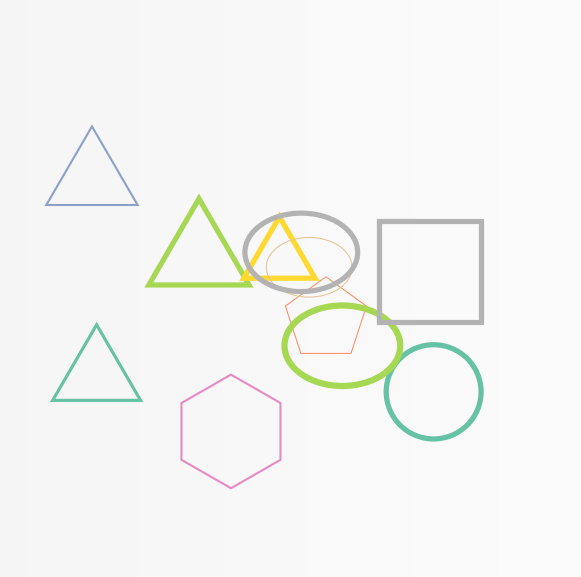[{"shape": "triangle", "thickness": 1.5, "radius": 0.44, "center": [0.166, 0.349]}, {"shape": "circle", "thickness": 2.5, "radius": 0.41, "center": [0.746, 0.321]}, {"shape": "pentagon", "thickness": 0.5, "radius": 0.37, "center": [0.561, 0.446]}, {"shape": "triangle", "thickness": 1, "radius": 0.45, "center": [0.158, 0.69]}, {"shape": "hexagon", "thickness": 1, "radius": 0.49, "center": [0.397, 0.252]}, {"shape": "triangle", "thickness": 2.5, "radius": 0.5, "center": [0.342, 0.555]}, {"shape": "oval", "thickness": 3, "radius": 0.5, "center": [0.589, 0.4]}, {"shape": "triangle", "thickness": 2.5, "radius": 0.35, "center": [0.481, 0.553]}, {"shape": "oval", "thickness": 0.5, "radius": 0.37, "center": [0.532, 0.536]}, {"shape": "square", "thickness": 2.5, "radius": 0.44, "center": [0.739, 0.529]}, {"shape": "oval", "thickness": 2.5, "radius": 0.49, "center": [0.518, 0.562]}]